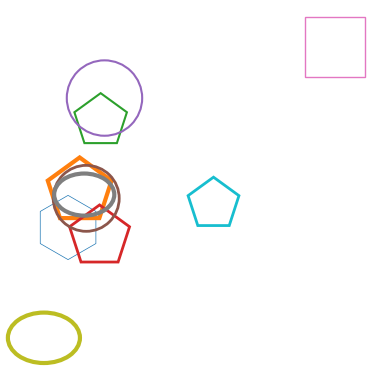[{"shape": "hexagon", "thickness": 0.5, "radius": 0.42, "center": [0.177, 0.409]}, {"shape": "pentagon", "thickness": 3, "radius": 0.44, "center": [0.207, 0.504]}, {"shape": "pentagon", "thickness": 1.5, "radius": 0.36, "center": [0.261, 0.686]}, {"shape": "pentagon", "thickness": 2, "radius": 0.41, "center": [0.259, 0.386]}, {"shape": "circle", "thickness": 1.5, "radius": 0.49, "center": [0.271, 0.745]}, {"shape": "circle", "thickness": 2, "radius": 0.43, "center": [0.224, 0.485]}, {"shape": "square", "thickness": 1, "radius": 0.39, "center": [0.87, 0.877]}, {"shape": "oval", "thickness": 3, "radius": 0.39, "center": [0.219, 0.495]}, {"shape": "oval", "thickness": 3, "radius": 0.47, "center": [0.114, 0.123]}, {"shape": "pentagon", "thickness": 2, "radius": 0.35, "center": [0.555, 0.47]}]